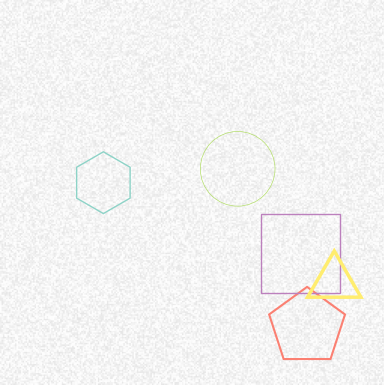[{"shape": "hexagon", "thickness": 1, "radius": 0.4, "center": [0.269, 0.525]}, {"shape": "pentagon", "thickness": 1.5, "radius": 0.52, "center": [0.798, 0.151]}, {"shape": "circle", "thickness": 0.5, "radius": 0.48, "center": [0.617, 0.562]}, {"shape": "square", "thickness": 1, "radius": 0.51, "center": [0.78, 0.342]}, {"shape": "triangle", "thickness": 2.5, "radius": 0.4, "center": [0.868, 0.268]}]